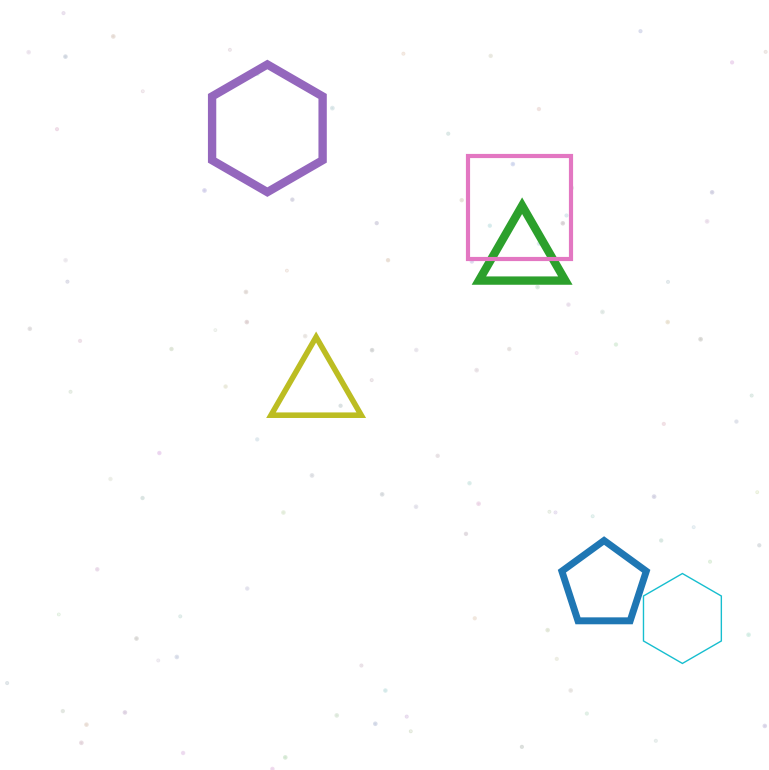[{"shape": "pentagon", "thickness": 2.5, "radius": 0.29, "center": [0.785, 0.24]}, {"shape": "triangle", "thickness": 3, "radius": 0.32, "center": [0.678, 0.668]}, {"shape": "hexagon", "thickness": 3, "radius": 0.41, "center": [0.347, 0.833]}, {"shape": "square", "thickness": 1.5, "radius": 0.33, "center": [0.674, 0.731]}, {"shape": "triangle", "thickness": 2, "radius": 0.34, "center": [0.411, 0.495]}, {"shape": "hexagon", "thickness": 0.5, "radius": 0.29, "center": [0.886, 0.197]}]